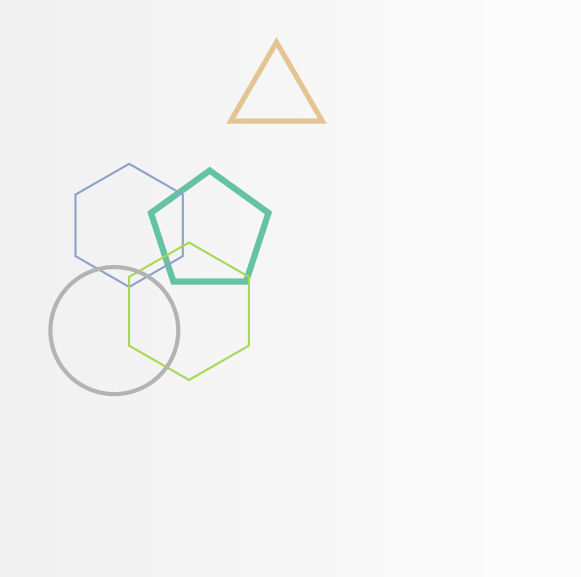[{"shape": "pentagon", "thickness": 3, "radius": 0.53, "center": [0.361, 0.598]}, {"shape": "hexagon", "thickness": 1, "radius": 0.53, "center": [0.222, 0.609]}, {"shape": "hexagon", "thickness": 1, "radius": 0.6, "center": [0.325, 0.46]}, {"shape": "triangle", "thickness": 2.5, "radius": 0.45, "center": [0.476, 0.835]}, {"shape": "circle", "thickness": 2, "radius": 0.55, "center": [0.197, 0.427]}]